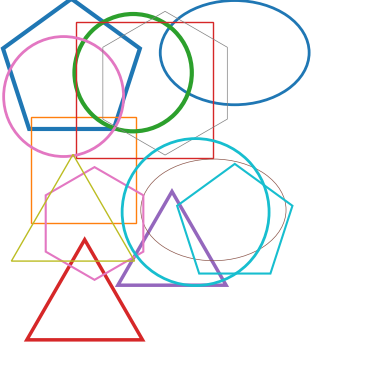[{"shape": "pentagon", "thickness": 3, "radius": 0.93, "center": [0.186, 0.816]}, {"shape": "oval", "thickness": 2, "radius": 0.97, "center": [0.61, 0.863]}, {"shape": "square", "thickness": 1, "radius": 0.68, "center": [0.217, 0.558]}, {"shape": "circle", "thickness": 3, "radius": 0.76, "center": [0.346, 0.811]}, {"shape": "triangle", "thickness": 2.5, "radius": 0.87, "center": [0.22, 0.204]}, {"shape": "square", "thickness": 1, "radius": 0.89, "center": [0.375, 0.767]}, {"shape": "triangle", "thickness": 2.5, "radius": 0.81, "center": [0.447, 0.34]}, {"shape": "oval", "thickness": 0.5, "radius": 0.94, "center": [0.554, 0.455]}, {"shape": "circle", "thickness": 2, "radius": 0.78, "center": [0.165, 0.749]}, {"shape": "hexagon", "thickness": 1.5, "radius": 0.73, "center": [0.246, 0.42]}, {"shape": "hexagon", "thickness": 0.5, "radius": 0.93, "center": [0.429, 0.784]}, {"shape": "triangle", "thickness": 1, "radius": 0.92, "center": [0.19, 0.414]}, {"shape": "pentagon", "thickness": 1.5, "radius": 0.79, "center": [0.61, 0.417]}, {"shape": "circle", "thickness": 2, "radius": 0.95, "center": [0.508, 0.449]}]